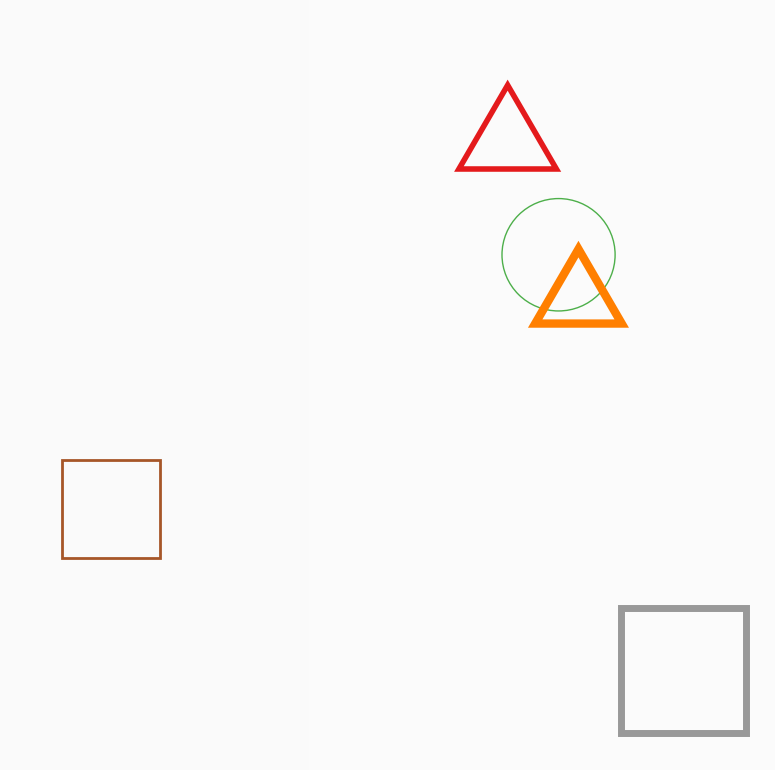[{"shape": "triangle", "thickness": 2, "radius": 0.36, "center": [0.655, 0.817]}, {"shape": "circle", "thickness": 0.5, "radius": 0.36, "center": [0.721, 0.669]}, {"shape": "triangle", "thickness": 3, "radius": 0.32, "center": [0.746, 0.612]}, {"shape": "square", "thickness": 1, "radius": 0.32, "center": [0.144, 0.339]}, {"shape": "square", "thickness": 2.5, "radius": 0.4, "center": [0.882, 0.129]}]